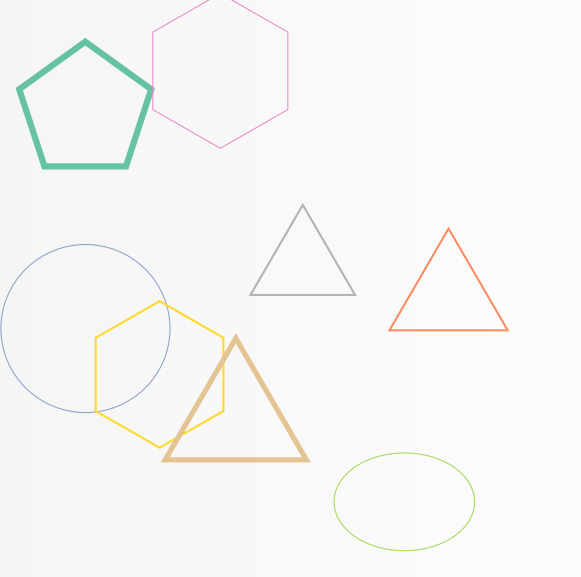[{"shape": "pentagon", "thickness": 3, "radius": 0.6, "center": [0.147, 0.808]}, {"shape": "triangle", "thickness": 1, "radius": 0.59, "center": [0.772, 0.486]}, {"shape": "circle", "thickness": 0.5, "radius": 0.73, "center": [0.147, 0.43]}, {"shape": "hexagon", "thickness": 0.5, "radius": 0.67, "center": [0.379, 0.876]}, {"shape": "oval", "thickness": 0.5, "radius": 0.6, "center": [0.696, 0.13]}, {"shape": "hexagon", "thickness": 1, "radius": 0.63, "center": [0.274, 0.351]}, {"shape": "triangle", "thickness": 2.5, "radius": 0.7, "center": [0.406, 0.273]}, {"shape": "triangle", "thickness": 1, "radius": 0.52, "center": [0.521, 0.54]}]